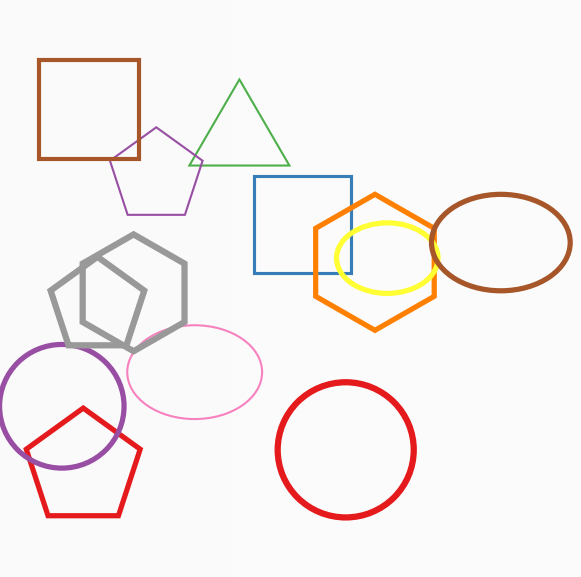[{"shape": "circle", "thickness": 3, "radius": 0.59, "center": [0.595, 0.22]}, {"shape": "pentagon", "thickness": 2.5, "radius": 0.52, "center": [0.143, 0.189]}, {"shape": "square", "thickness": 1.5, "radius": 0.42, "center": [0.52, 0.611]}, {"shape": "triangle", "thickness": 1, "radius": 0.5, "center": [0.412, 0.762]}, {"shape": "pentagon", "thickness": 1, "radius": 0.42, "center": [0.269, 0.695]}, {"shape": "circle", "thickness": 2.5, "radius": 0.54, "center": [0.106, 0.296]}, {"shape": "hexagon", "thickness": 2.5, "radius": 0.59, "center": [0.645, 0.545]}, {"shape": "oval", "thickness": 2.5, "radius": 0.44, "center": [0.666, 0.552]}, {"shape": "oval", "thickness": 2.5, "radius": 0.6, "center": [0.862, 0.579]}, {"shape": "square", "thickness": 2, "radius": 0.43, "center": [0.153, 0.81]}, {"shape": "oval", "thickness": 1, "radius": 0.58, "center": [0.335, 0.355]}, {"shape": "pentagon", "thickness": 3, "radius": 0.42, "center": [0.168, 0.47]}, {"shape": "hexagon", "thickness": 3, "radius": 0.51, "center": [0.23, 0.492]}]